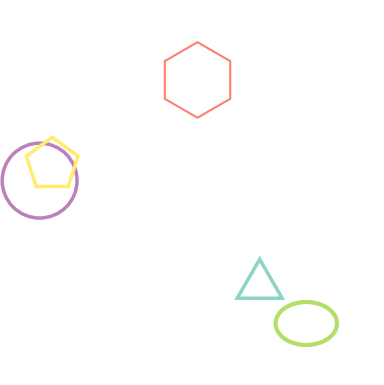[{"shape": "triangle", "thickness": 2.5, "radius": 0.34, "center": [0.674, 0.259]}, {"shape": "hexagon", "thickness": 1.5, "radius": 0.49, "center": [0.513, 0.792]}, {"shape": "oval", "thickness": 3, "radius": 0.4, "center": [0.796, 0.16]}, {"shape": "circle", "thickness": 2.5, "radius": 0.49, "center": [0.103, 0.531]}, {"shape": "pentagon", "thickness": 2.5, "radius": 0.35, "center": [0.136, 0.573]}]